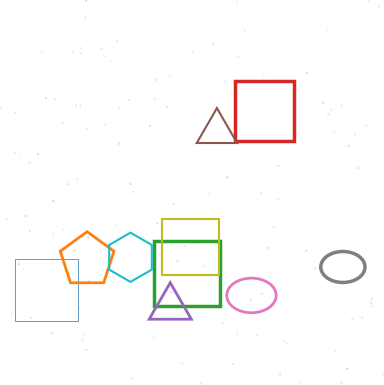[{"shape": "square", "thickness": 0.5, "radius": 0.4, "center": [0.121, 0.248]}, {"shape": "pentagon", "thickness": 2, "radius": 0.37, "center": [0.226, 0.325]}, {"shape": "square", "thickness": 2.5, "radius": 0.43, "center": [0.485, 0.29]}, {"shape": "square", "thickness": 2.5, "radius": 0.39, "center": [0.687, 0.712]}, {"shape": "triangle", "thickness": 2, "radius": 0.32, "center": [0.442, 0.202]}, {"shape": "triangle", "thickness": 1.5, "radius": 0.3, "center": [0.563, 0.659]}, {"shape": "oval", "thickness": 2, "radius": 0.32, "center": [0.653, 0.233]}, {"shape": "oval", "thickness": 2.5, "radius": 0.29, "center": [0.891, 0.307]}, {"shape": "square", "thickness": 1.5, "radius": 0.37, "center": [0.495, 0.358]}, {"shape": "hexagon", "thickness": 1.5, "radius": 0.32, "center": [0.339, 0.332]}]